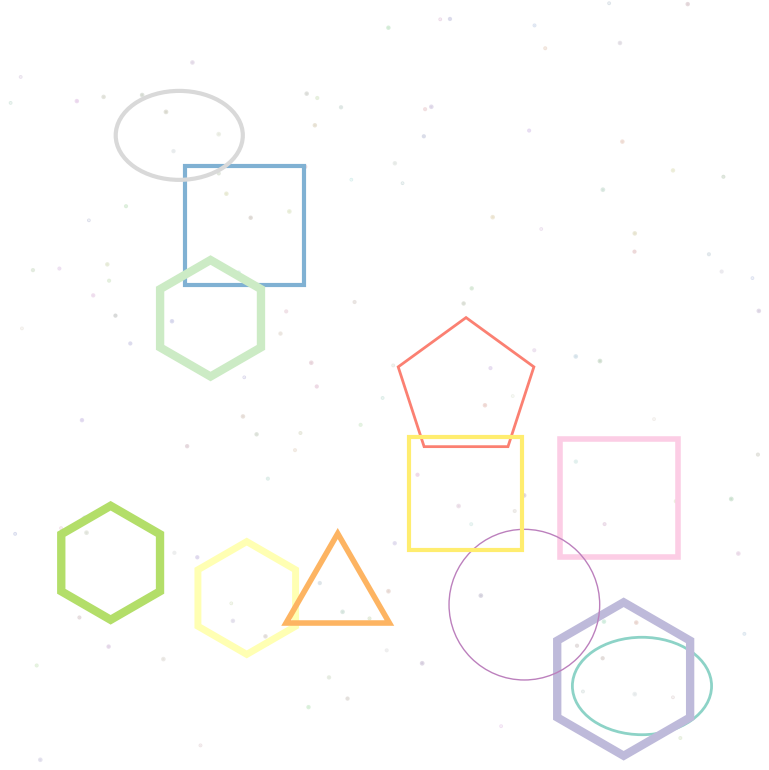[{"shape": "oval", "thickness": 1, "radius": 0.45, "center": [0.834, 0.109]}, {"shape": "hexagon", "thickness": 2.5, "radius": 0.37, "center": [0.32, 0.223]}, {"shape": "hexagon", "thickness": 3, "radius": 0.5, "center": [0.81, 0.118]}, {"shape": "pentagon", "thickness": 1, "radius": 0.46, "center": [0.605, 0.495]}, {"shape": "square", "thickness": 1.5, "radius": 0.39, "center": [0.317, 0.707]}, {"shape": "triangle", "thickness": 2, "radius": 0.39, "center": [0.439, 0.23]}, {"shape": "hexagon", "thickness": 3, "radius": 0.37, "center": [0.144, 0.269]}, {"shape": "square", "thickness": 2, "radius": 0.38, "center": [0.804, 0.353]}, {"shape": "oval", "thickness": 1.5, "radius": 0.41, "center": [0.233, 0.824]}, {"shape": "circle", "thickness": 0.5, "radius": 0.49, "center": [0.681, 0.215]}, {"shape": "hexagon", "thickness": 3, "radius": 0.38, "center": [0.273, 0.587]}, {"shape": "square", "thickness": 1.5, "radius": 0.37, "center": [0.604, 0.359]}]